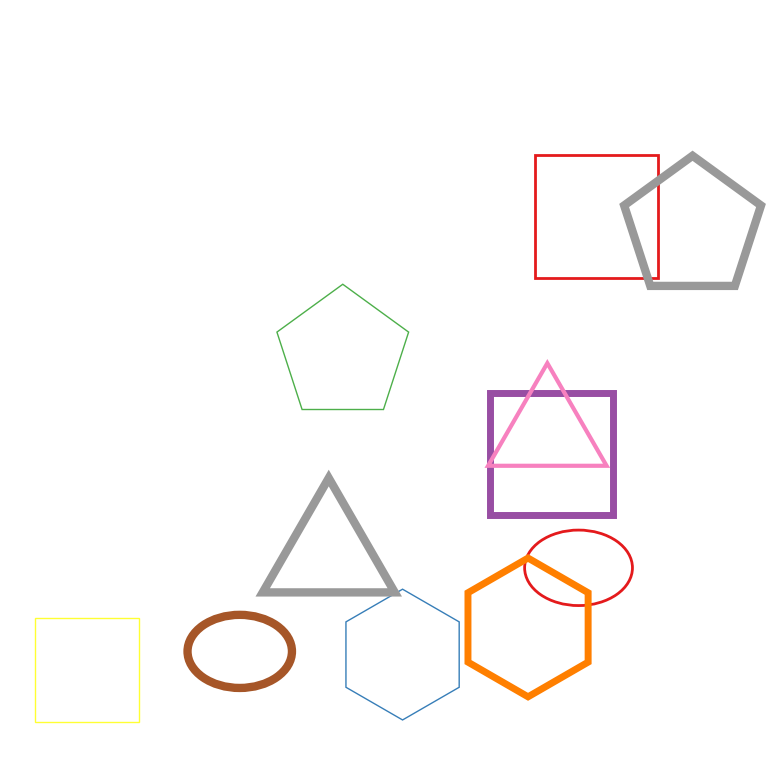[{"shape": "oval", "thickness": 1, "radius": 0.35, "center": [0.751, 0.263]}, {"shape": "square", "thickness": 1, "radius": 0.4, "center": [0.775, 0.719]}, {"shape": "hexagon", "thickness": 0.5, "radius": 0.42, "center": [0.523, 0.15]}, {"shape": "pentagon", "thickness": 0.5, "radius": 0.45, "center": [0.445, 0.541]}, {"shape": "square", "thickness": 2.5, "radius": 0.4, "center": [0.716, 0.41]}, {"shape": "hexagon", "thickness": 2.5, "radius": 0.45, "center": [0.686, 0.185]}, {"shape": "square", "thickness": 0.5, "radius": 0.34, "center": [0.113, 0.13]}, {"shape": "oval", "thickness": 3, "radius": 0.34, "center": [0.311, 0.154]}, {"shape": "triangle", "thickness": 1.5, "radius": 0.44, "center": [0.711, 0.44]}, {"shape": "triangle", "thickness": 3, "radius": 0.5, "center": [0.427, 0.28]}, {"shape": "pentagon", "thickness": 3, "radius": 0.47, "center": [0.899, 0.704]}]